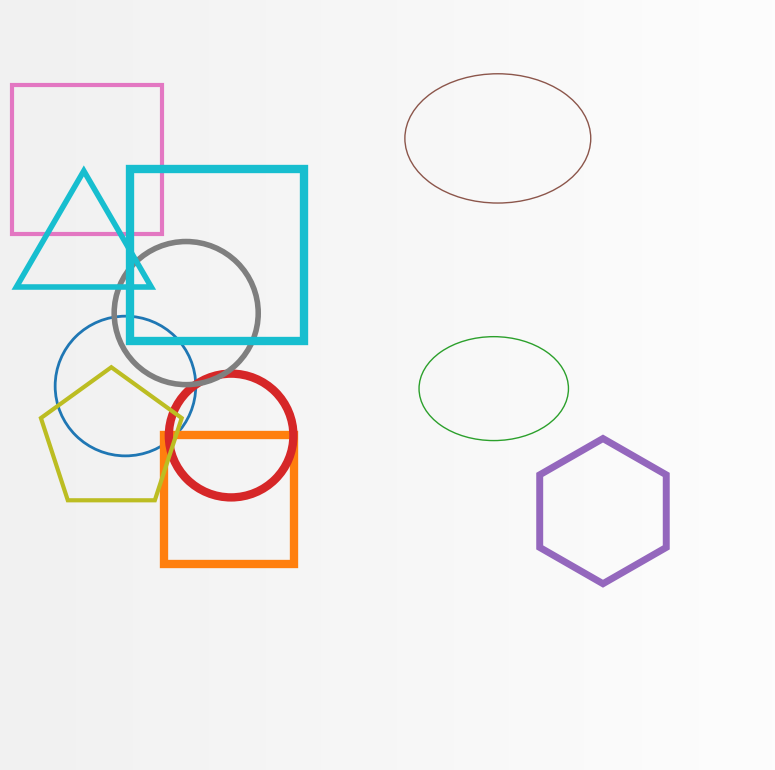[{"shape": "circle", "thickness": 1, "radius": 0.45, "center": [0.162, 0.499]}, {"shape": "square", "thickness": 3, "radius": 0.42, "center": [0.295, 0.351]}, {"shape": "oval", "thickness": 0.5, "radius": 0.48, "center": [0.637, 0.495]}, {"shape": "circle", "thickness": 3, "radius": 0.4, "center": [0.298, 0.434]}, {"shape": "hexagon", "thickness": 2.5, "radius": 0.47, "center": [0.778, 0.336]}, {"shape": "oval", "thickness": 0.5, "radius": 0.6, "center": [0.642, 0.82]}, {"shape": "square", "thickness": 1.5, "radius": 0.48, "center": [0.112, 0.792]}, {"shape": "circle", "thickness": 2, "radius": 0.46, "center": [0.24, 0.593]}, {"shape": "pentagon", "thickness": 1.5, "radius": 0.48, "center": [0.144, 0.428]}, {"shape": "triangle", "thickness": 2, "radius": 0.5, "center": [0.108, 0.678]}, {"shape": "square", "thickness": 3, "radius": 0.56, "center": [0.28, 0.669]}]